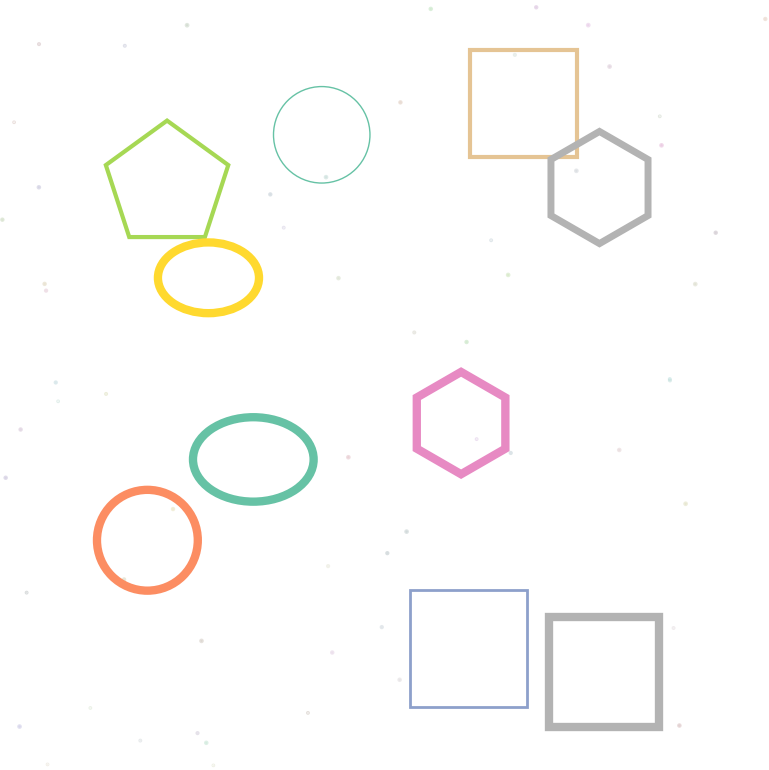[{"shape": "circle", "thickness": 0.5, "radius": 0.31, "center": [0.418, 0.825]}, {"shape": "oval", "thickness": 3, "radius": 0.39, "center": [0.329, 0.403]}, {"shape": "circle", "thickness": 3, "radius": 0.33, "center": [0.191, 0.298]}, {"shape": "square", "thickness": 1, "radius": 0.38, "center": [0.608, 0.158]}, {"shape": "hexagon", "thickness": 3, "radius": 0.33, "center": [0.599, 0.451]}, {"shape": "pentagon", "thickness": 1.5, "radius": 0.42, "center": [0.217, 0.76]}, {"shape": "oval", "thickness": 3, "radius": 0.33, "center": [0.271, 0.639]}, {"shape": "square", "thickness": 1.5, "radius": 0.35, "center": [0.68, 0.865]}, {"shape": "square", "thickness": 3, "radius": 0.36, "center": [0.784, 0.127]}, {"shape": "hexagon", "thickness": 2.5, "radius": 0.36, "center": [0.779, 0.756]}]